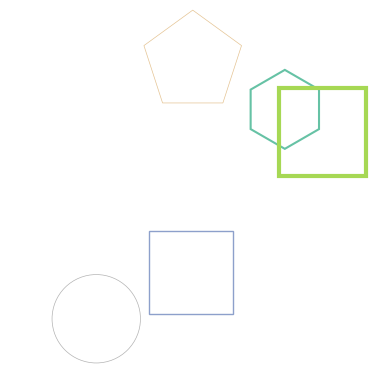[{"shape": "hexagon", "thickness": 1.5, "radius": 0.51, "center": [0.74, 0.716]}, {"shape": "square", "thickness": 1, "radius": 0.54, "center": [0.497, 0.292]}, {"shape": "square", "thickness": 3, "radius": 0.57, "center": [0.838, 0.657]}, {"shape": "pentagon", "thickness": 0.5, "radius": 0.67, "center": [0.501, 0.84]}, {"shape": "circle", "thickness": 0.5, "radius": 0.57, "center": [0.25, 0.172]}]